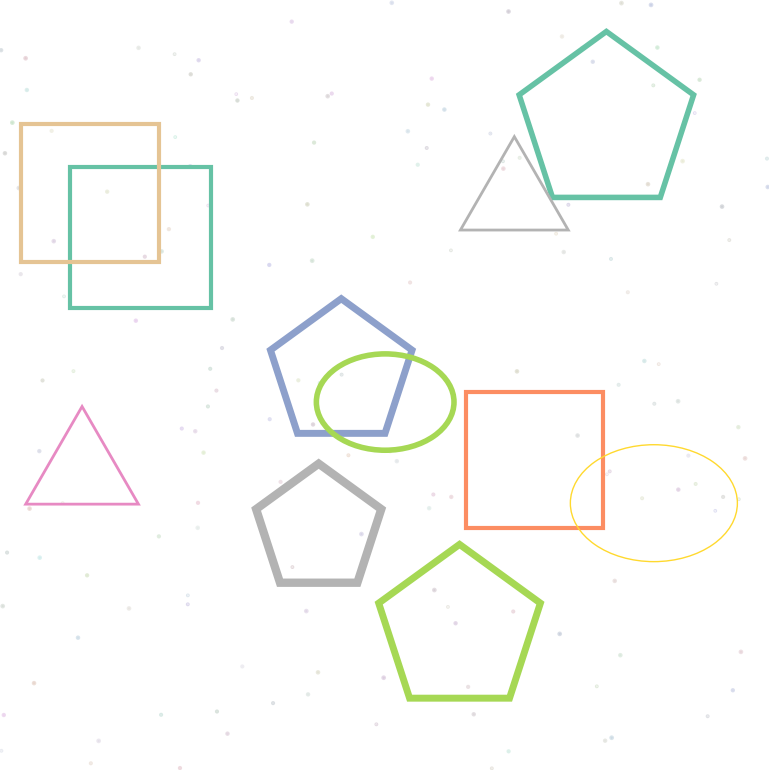[{"shape": "pentagon", "thickness": 2, "radius": 0.6, "center": [0.788, 0.84]}, {"shape": "square", "thickness": 1.5, "radius": 0.46, "center": [0.182, 0.692]}, {"shape": "square", "thickness": 1.5, "radius": 0.44, "center": [0.694, 0.402]}, {"shape": "pentagon", "thickness": 2.5, "radius": 0.48, "center": [0.443, 0.515]}, {"shape": "triangle", "thickness": 1, "radius": 0.42, "center": [0.107, 0.388]}, {"shape": "oval", "thickness": 2, "radius": 0.45, "center": [0.5, 0.478]}, {"shape": "pentagon", "thickness": 2.5, "radius": 0.55, "center": [0.597, 0.183]}, {"shape": "oval", "thickness": 0.5, "radius": 0.54, "center": [0.849, 0.347]}, {"shape": "square", "thickness": 1.5, "radius": 0.45, "center": [0.117, 0.749]}, {"shape": "triangle", "thickness": 1, "radius": 0.4, "center": [0.668, 0.742]}, {"shape": "pentagon", "thickness": 3, "radius": 0.43, "center": [0.414, 0.312]}]